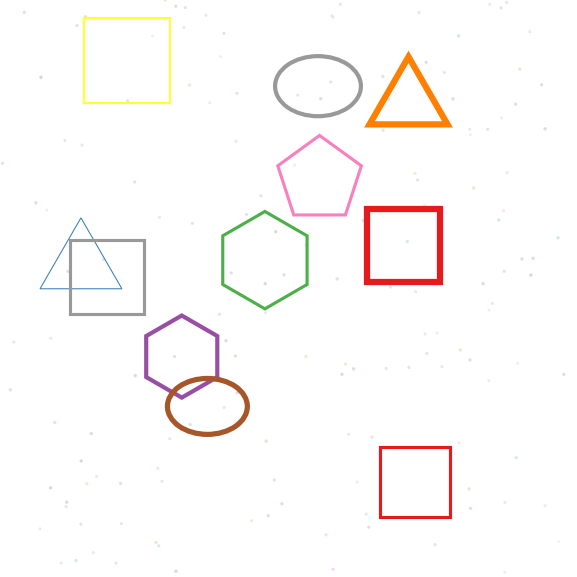[{"shape": "square", "thickness": 1.5, "radius": 0.3, "center": [0.718, 0.164]}, {"shape": "square", "thickness": 3, "radius": 0.32, "center": [0.698, 0.574]}, {"shape": "triangle", "thickness": 0.5, "radius": 0.41, "center": [0.14, 0.54]}, {"shape": "hexagon", "thickness": 1.5, "radius": 0.42, "center": [0.459, 0.549]}, {"shape": "hexagon", "thickness": 2, "radius": 0.36, "center": [0.315, 0.382]}, {"shape": "triangle", "thickness": 3, "radius": 0.39, "center": [0.707, 0.823]}, {"shape": "square", "thickness": 1, "radius": 0.37, "center": [0.22, 0.894]}, {"shape": "oval", "thickness": 2.5, "radius": 0.35, "center": [0.359, 0.295]}, {"shape": "pentagon", "thickness": 1.5, "radius": 0.38, "center": [0.553, 0.689]}, {"shape": "square", "thickness": 1.5, "radius": 0.32, "center": [0.184, 0.519]}, {"shape": "oval", "thickness": 2, "radius": 0.37, "center": [0.551, 0.85]}]